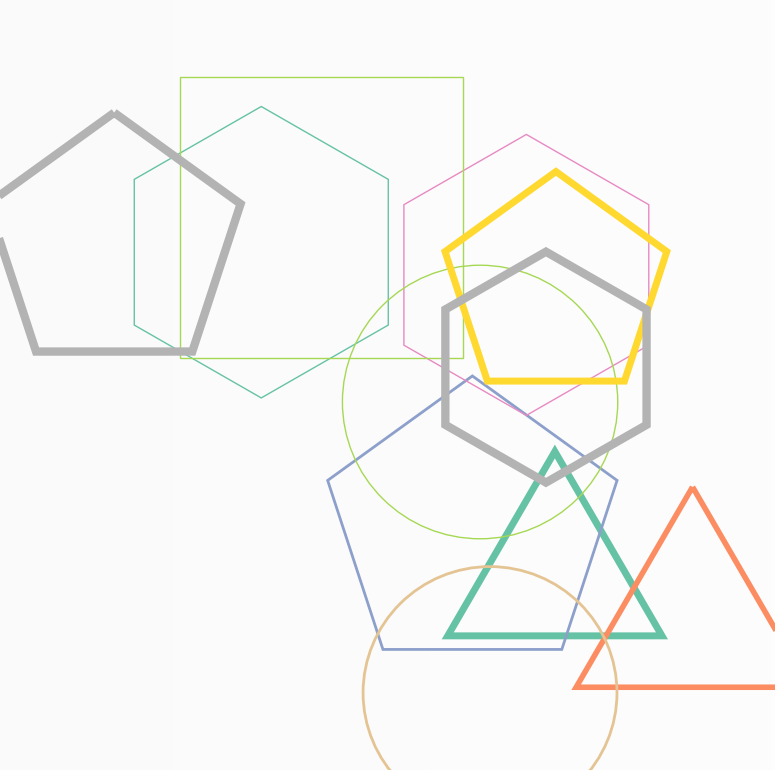[{"shape": "hexagon", "thickness": 0.5, "radius": 0.95, "center": [0.337, 0.672]}, {"shape": "triangle", "thickness": 2.5, "radius": 0.8, "center": [0.716, 0.254]}, {"shape": "triangle", "thickness": 2, "radius": 0.87, "center": [0.894, 0.194]}, {"shape": "pentagon", "thickness": 1, "radius": 0.98, "center": [0.61, 0.315]}, {"shape": "hexagon", "thickness": 0.5, "radius": 0.91, "center": [0.679, 0.643]}, {"shape": "square", "thickness": 0.5, "radius": 0.91, "center": [0.415, 0.717]}, {"shape": "circle", "thickness": 0.5, "radius": 0.89, "center": [0.619, 0.478]}, {"shape": "pentagon", "thickness": 2.5, "radius": 0.75, "center": [0.717, 0.627]}, {"shape": "circle", "thickness": 1, "radius": 0.82, "center": [0.632, 0.1]}, {"shape": "hexagon", "thickness": 3, "radius": 0.75, "center": [0.704, 0.523]}, {"shape": "pentagon", "thickness": 3, "radius": 0.86, "center": [0.147, 0.682]}]